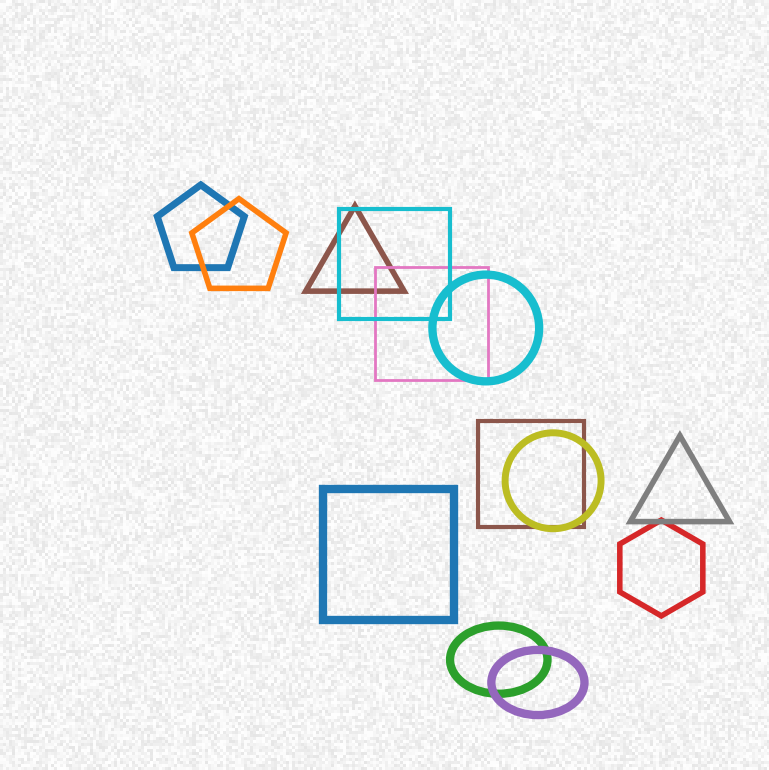[{"shape": "pentagon", "thickness": 2.5, "radius": 0.3, "center": [0.261, 0.7]}, {"shape": "square", "thickness": 3, "radius": 0.43, "center": [0.505, 0.28]}, {"shape": "pentagon", "thickness": 2, "radius": 0.32, "center": [0.31, 0.678]}, {"shape": "oval", "thickness": 3, "radius": 0.32, "center": [0.648, 0.143]}, {"shape": "hexagon", "thickness": 2, "radius": 0.31, "center": [0.859, 0.262]}, {"shape": "oval", "thickness": 3, "radius": 0.3, "center": [0.699, 0.114]}, {"shape": "triangle", "thickness": 2, "radius": 0.37, "center": [0.461, 0.659]}, {"shape": "square", "thickness": 1.5, "radius": 0.34, "center": [0.689, 0.384]}, {"shape": "square", "thickness": 1, "radius": 0.37, "center": [0.56, 0.58]}, {"shape": "triangle", "thickness": 2, "radius": 0.37, "center": [0.883, 0.36]}, {"shape": "circle", "thickness": 2.5, "radius": 0.31, "center": [0.718, 0.376]}, {"shape": "square", "thickness": 1.5, "radius": 0.36, "center": [0.512, 0.657]}, {"shape": "circle", "thickness": 3, "radius": 0.35, "center": [0.631, 0.574]}]